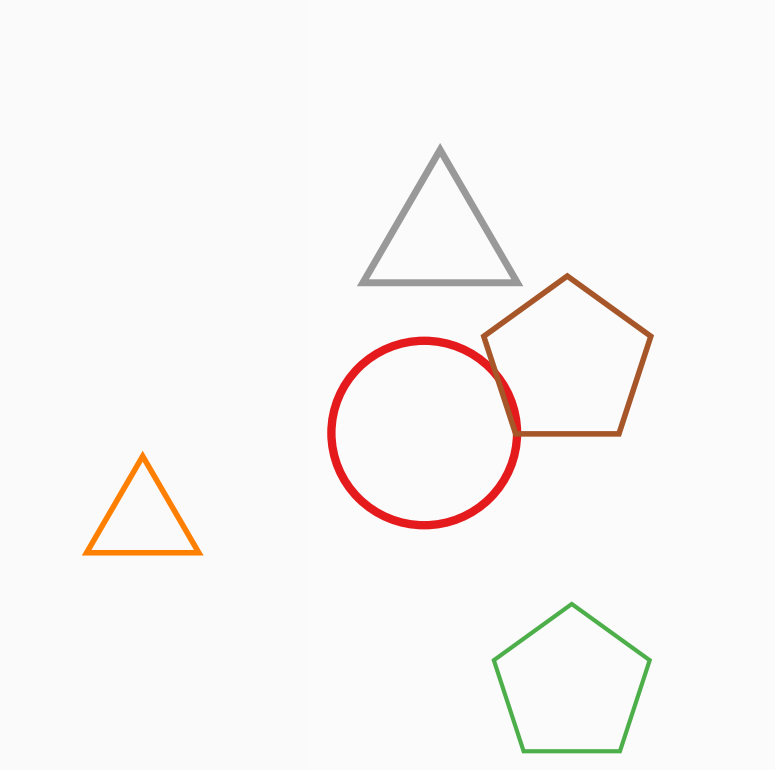[{"shape": "circle", "thickness": 3, "radius": 0.6, "center": [0.547, 0.438]}, {"shape": "pentagon", "thickness": 1.5, "radius": 0.53, "center": [0.738, 0.11]}, {"shape": "triangle", "thickness": 2, "radius": 0.42, "center": [0.184, 0.324]}, {"shape": "pentagon", "thickness": 2, "radius": 0.57, "center": [0.732, 0.528]}, {"shape": "triangle", "thickness": 2.5, "radius": 0.58, "center": [0.568, 0.69]}]